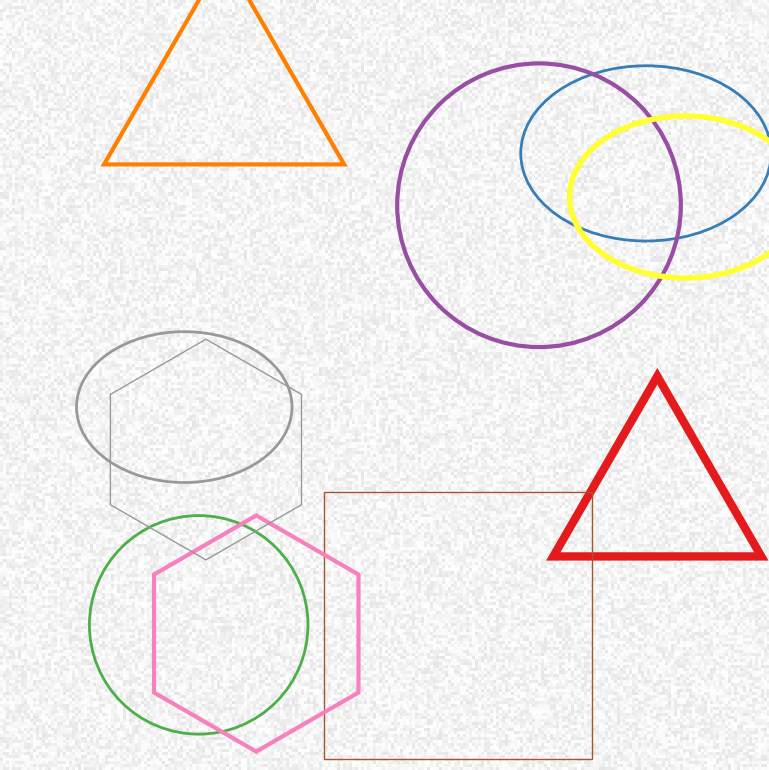[{"shape": "triangle", "thickness": 3, "radius": 0.78, "center": [0.854, 0.355]}, {"shape": "oval", "thickness": 1, "radius": 0.81, "center": [0.839, 0.801]}, {"shape": "circle", "thickness": 1, "radius": 0.71, "center": [0.258, 0.188]}, {"shape": "circle", "thickness": 1.5, "radius": 0.92, "center": [0.7, 0.733]}, {"shape": "triangle", "thickness": 1.5, "radius": 0.9, "center": [0.291, 0.877]}, {"shape": "oval", "thickness": 2, "radius": 0.75, "center": [0.89, 0.744]}, {"shape": "square", "thickness": 0.5, "radius": 0.87, "center": [0.595, 0.188]}, {"shape": "hexagon", "thickness": 1.5, "radius": 0.77, "center": [0.333, 0.177]}, {"shape": "hexagon", "thickness": 0.5, "radius": 0.72, "center": [0.267, 0.416]}, {"shape": "oval", "thickness": 1, "radius": 0.7, "center": [0.239, 0.471]}]